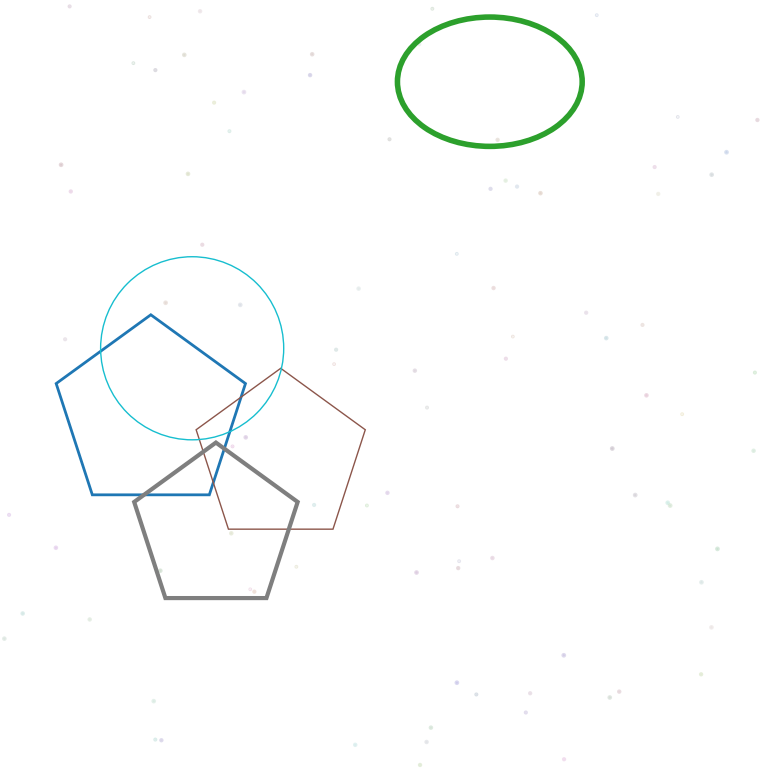[{"shape": "pentagon", "thickness": 1, "radius": 0.65, "center": [0.196, 0.462]}, {"shape": "oval", "thickness": 2, "radius": 0.6, "center": [0.636, 0.894]}, {"shape": "pentagon", "thickness": 0.5, "radius": 0.58, "center": [0.365, 0.406]}, {"shape": "pentagon", "thickness": 1.5, "radius": 0.56, "center": [0.28, 0.314]}, {"shape": "circle", "thickness": 0.5, "radius": 0.59, "center": [0.25, 0.548]}]